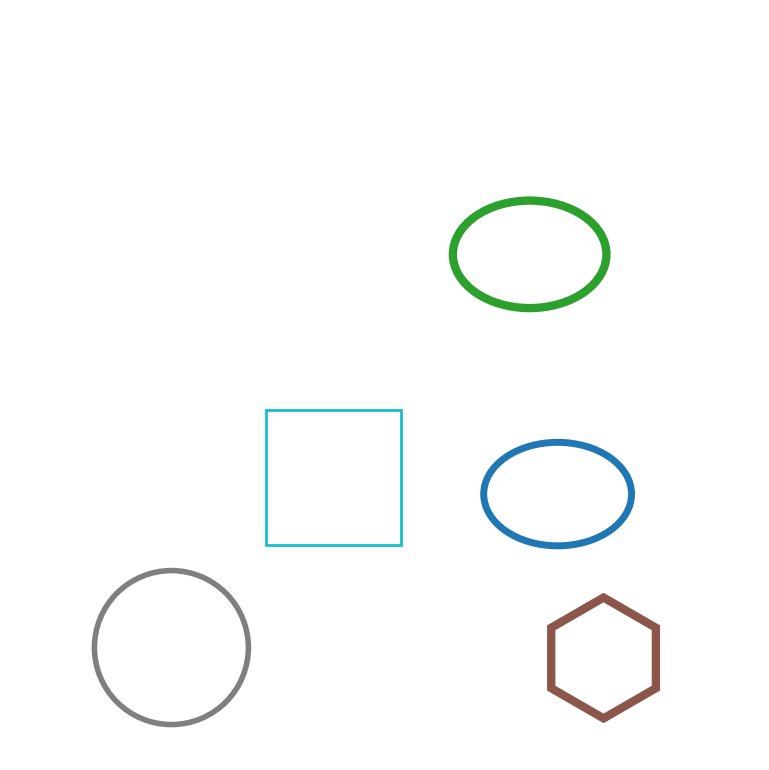[{"shape": "oval", "thickness": 2.5, "radius": 0.48, "center": [0.724, 0.358]}, {"shape": "oval", "thickness": 3, "radius": 0.5, "center": [0.688, 0.67]}, {"shape": "hexagon", "thickness": 3, "radius": 0.39, "center": [0.784, 0.145]}, {"shape": "circle", "thickness": 2, "radius": 0.5, "center": [0.223, 0.159]}, {"shape": "square", "thickness": 1, "radius": 0.44, "center": [0.433, 0.38]}]